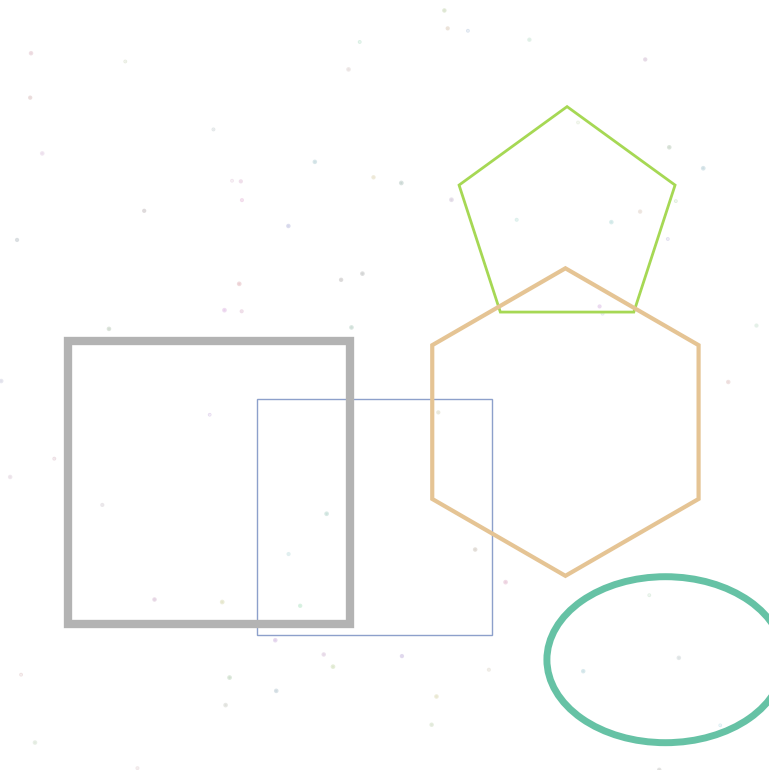[{"shape": "oval", "thickness": 2.5, "radius": 0.77, "center": [0.864, 0.143]}, {"shape": "square", "thickness": 0.5, "radius": 0.76, "center": [0.486, 0.328]}, {"shape": "pentagon", "thickness": 1, "radius": 0.74, "center": [0.736, 0.714]}, {"shape": "hexagon", "thickness": 1.5, "radius": 1.0, "center": [0.734, 0.452]}, {"shape": "square", "thickness": 3, "radius": 0.92, "center": [0.271, 0.373]}]